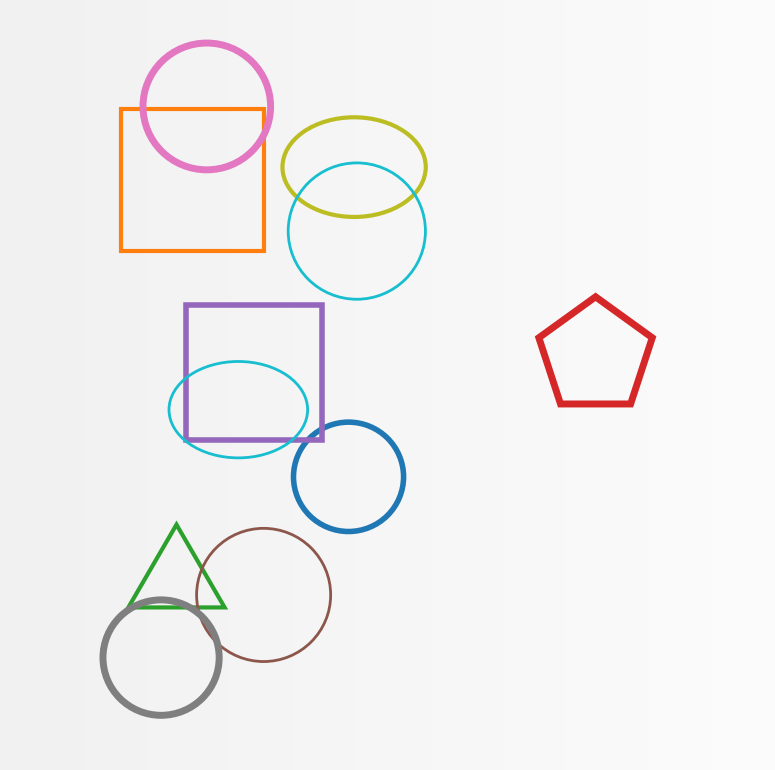[{"shape": "circle", "thickness": 2, "radius": 0.36, "center": [0.45, 0.381]}, {"shape": "square", "thickness": 1.5, "radius": 0.46, "center": [0.249, 0.767]}, {"shape": "triangle", "thickness": 1.5, "radius": 0.36, "center": [0.228, 0.247]}, {"shape": "pentagon", "thickness": 2.5, "radius": 0.38, "center": [0.768, 0.538]}, {"shape": "square", "thickness": 2, "radius": 0.44, "center": [0.328, 0.516]}, {"shape": "circle", "thickness": 1, "radius": 0.43, "center": [0.34, 0.227]}, {"shape": "circle", "thickness": 2.5, "radius": 0.41, "center": [0.267, 0.862]}, {"shape": "circle", "thickness": 2.5, "radius": 0.37, "center": [0.208, 0.146]}, {"shape": "oval", "thickness": 1.5, "radius": 0.46, "center": [0.457, 0.783]}, {"shape": "circle", "thickness": 1, "radius": 0.44, "center": [0.46, 0.7]}, {"shape": "oval", "thickness": 1, "radius": 0.45, "center": [0.307, 0.468]}]